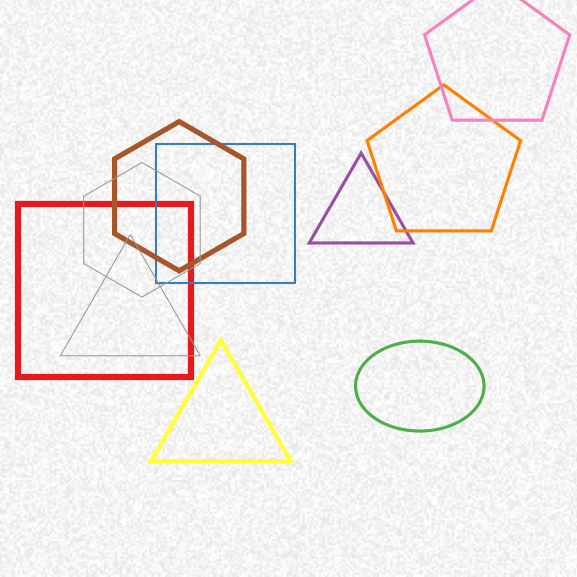[{"shape": "square", "thickness": 3, "radius": 0.75, "center": [0.181, 0.496]}, {"shape": "square", "thickness": 1, "radius": 0.6, "center": [0.39, 0.629]}, {"shape": "oval", "thickness": 1.5, "radius": 0.56, "center": [0.727, 0.331]}, {"shape": "triangle", "thickness": 1.5, "radius": 0.52, "center": [0.625, 0.63]}, {"shape": "pentagon", "thickness": 1.5, "radius": 0.7, "center": [0.769, 0.712]}, {"shape": "triangle", "thickness": 2, "radius": 0.7, "center": [0.383, 0.27]}, {"shape": "hexagon", "thickness": 2.5, "radius": 0.65, "center": [0.31, 0.659]}, {"shape": "pentagon", "thickness": 1.5, "radius": 0.66, "center": [0.861, 0.898]}, {"shape": "hexagon", "thickness": 0.5, "radius": 0.58, "center": [0.246, 0.601]}, {"shape": "triangle", "thickness": 0.5, "radius": 0.7, "center": [0.226, 0.453]}]